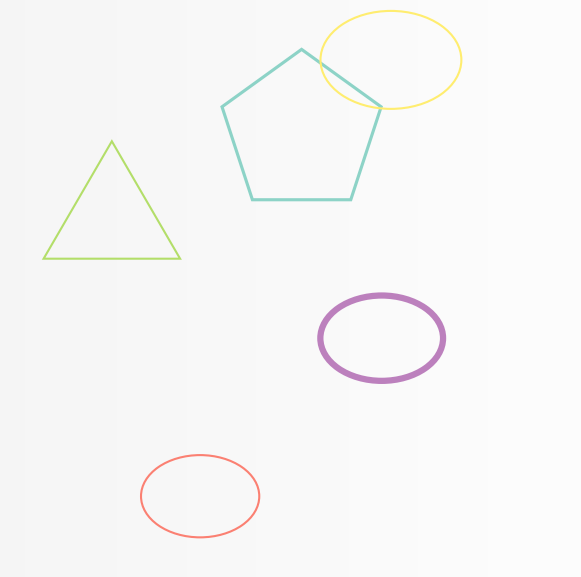[{"shape": "pentagon", "thickness": 1.5, "radius": 0.72, "center": [0.519, 0.77]}, {"shape": "oval", "thickness": 1, "radius": 0.51, "center": [0.344, 0.14]}, {"shape": "triangle", "thickness": 1, "radius": 0.68, "center": [0.192, 0.619]}, {"shape": "oval", "thickness": 3, "radius": 0.53, "center": [0.657, 0.414]}, {"shape": "oval", "thickness": 1, "radius": 0.61, "center": [0.673, 0.895]}]